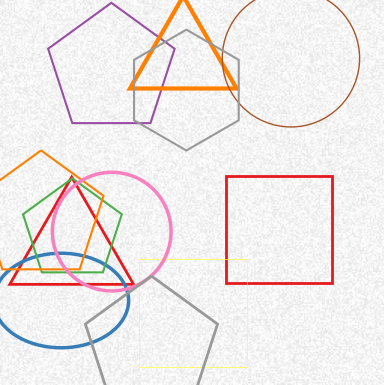[{"shape": "square", "thickness": 2, "radius": 0.69, "center": [0.725, 0.404]}, {"shape": "triangle", "thickness": 2, "radius": 0.93, "center": [0.186, 0.354]}, {"shape": "oval", "thickness": 2.5, "radius": 0.88, "center": [0.159, 0.219]}, {"shape": "pentagon", "thickness": 1.5, "radius": 0.67, "center": [0.188, 0.402]}, {"shape": "pentagon", "thickness": 1.5, "radius": 0.86, "center": [0.289, 0.82]}, {"shape": "pentagon", "thickness": 1.5, "radius": 0.85, "center": [0.107, 0.439]}, {"shape": "triangle", "thickness": 3, "radius": 0.8, "center": [0.476, 0.85]}, {"shape": "square", "thickness": 0.5, "radius": 0.7, "center": [0.502, 0.187]}, {"shape": "circle", "thickness": 1, "radius": 0.89, "center": [0.756, 0.849]}, {"shape": "circle", "thickness": 2.5, "radius": 0.77, "center": [0.29, 0.398]}, {"shape": "hexagon", "thickness": 1.5, "radius": 0.78, "center": [0.484, 0.766]}, {"shape": "pentagon", "thickness": 2, "radius": 0.9, "center": [0.393, 0.103]}]